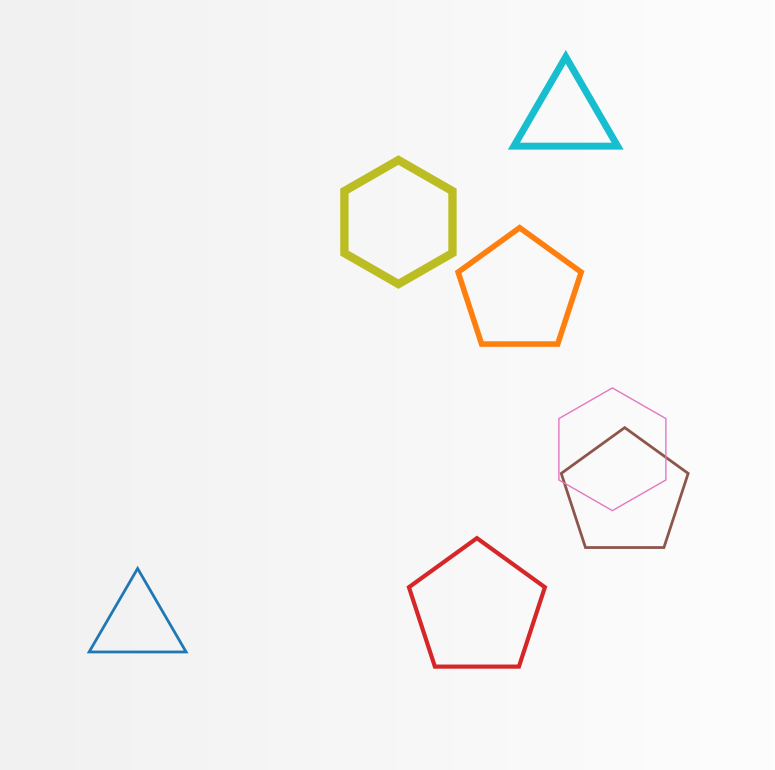[{"shape": "triangle", "thickness": 1, "radius": 0.36, "center": [0.178, 0.189]}, {"shape": "pentagon", "thickness": 2, "radius": 0.42, "center": [0.671, 0.621]}, {"shape": "pentagon", "thickness": 1.5, "radius": 0.46, "center": [0.615, 0.209]}, {"shape": "pentagon", "thickness": 1, "radius": 0.43, "center": [0.806, 0.359]}, {"shape": "hexagon", "thickness": 0.5, "radius": 0.4, "center": [0.79, 0.417]}, {"shape": "hexagon", "thickness": 3, "radius": 0.4, "center": [0.514, 0.712]}, {"shape": "triangle", "thickness": 2.5, "radius": 0.39, "center": [0.73, 0.849]}]